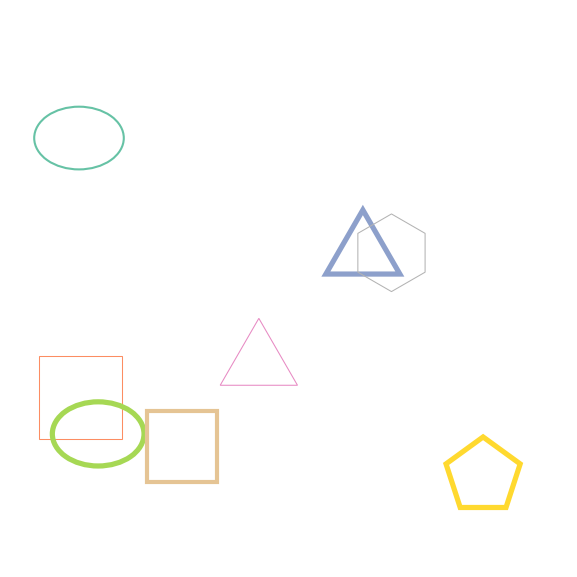[{"shape": "oval", "thickness": 1, "radius": 0.39, "center": [0.137, 0.76]}, {"shape": "square", "thickness": 0.5, "radius": 0.36, "center": [0.14, 0.31]}, {"shape": "triangle", "thickness": 2.5, "radius": 0.37, "center": [0.628, 0.562]}, {"shape": "triangle", "thickness": 0.5, "radius": 0.39, "center": [0.448, 0.371]}, {"shape": "oval", "thickness": 2.5, "radius": 0.4, "center": [0.17, 0.248]}, {"shape": "pentagon", "thickness": 2.5, "radius": 0.34, "center": [0.837, 0.175]}, {"shape": "square", "thickness": 2, "radius": 0.3, "center": [0.315, 0.226]}, {"shape": "hexagon", "thickness": 0.5, "radius": 0.34, "center": [0.678, 0.561]}]